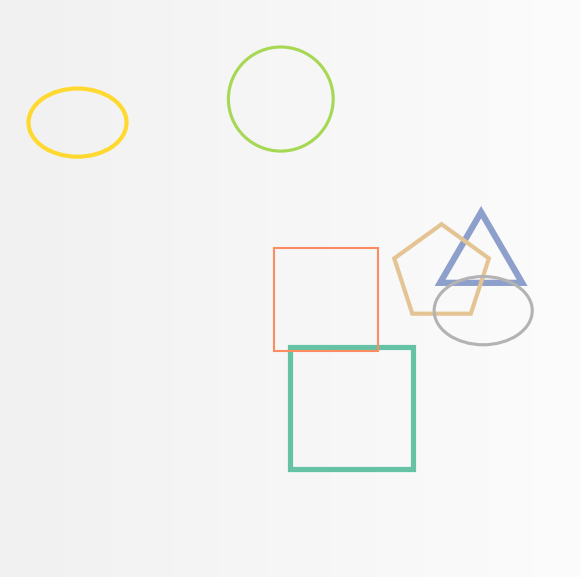[{"shape": "square", "thickness": 2.5, "radius": 0.53, "center": [0.605, 0.293]}, {"shape": "square", "thickness": 1, "radius": 0.45, "center": [0.561, 0.481]}, {"shape": "triangle", "thickness": 3, "radius": 0.41, "center": [0.828, 0.55]}, {"shape": "circle", "thickness": 1.5, "radius": 0.45, "center": [0.483, 0.828]}, {"shape": "oval", "thickness": 2, "radius": 0.42, "center": [0.133, 0.787]}, {"shape": "pentagon", "thickness": 2, "radius": 0.43, "center": [0.76, 0.525]}, {"shape": "oval", "thickness": 1.5, "radius": 0.42, "center": [0.831, 0.461]}]